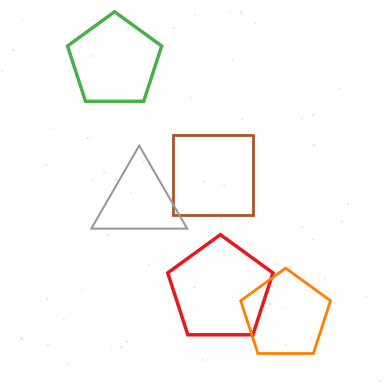[{"shape": "pentagon", "thickness": 2.5, "radius": 0.72, "center": [0.572, 0.247]}, {"shape": "pentagon", "thickness": 2.5, "radius": 0.64, "center": [0.298, 0.841]}, {"shape": "pentagon", "thickness": 2, "radius": 0.61, "center": [0.742, 0.181]}, {"shape": "square", "thickness": 2, "radius": 0.52, "center": [0.553, 0.544]}, {"shape": "triangle", "thickness": 1.5, "radius": 0.72, "center": [0.362, 0.478]}]